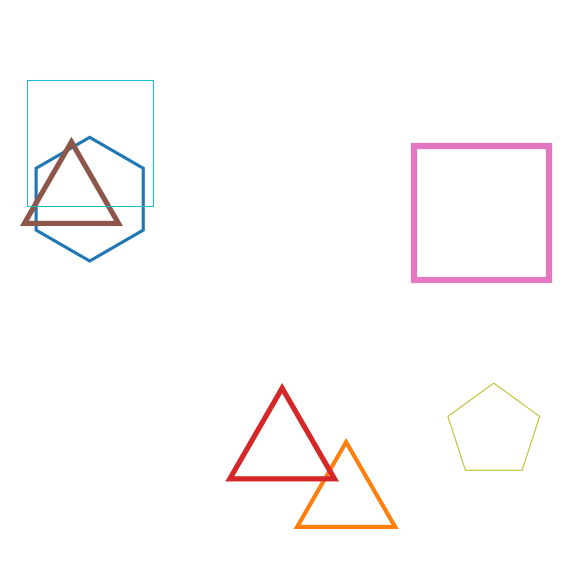[{"shape": "hexagon", "thickness": 1.5, "radius": 0.54, "center": [0.155, 0.654]}, {"shape": "triangle", "thickness": 2, "radius": 0.49, "center": [0.599, 0.136]}, {"shape": "triangle", "thickness": 2.5, "radius": 0.52, "center": [0.489, 0.222]}, {"shape": "triangle", "thickness": 2.5, "radius": 0.47, "center": [0.124, 0.659]}, {"shape": "square", "thickness": 3, "radius": 0.58, "center": [0.834, 0.631]}, {"shape": "pentagon", "thickness": 0.5, "radius": 0.42, "center": [0.855, 0.252]}, {"shape": "square", "thickness": 0.5, "radius": 0.54, "center": [0.156, 0.751]}]